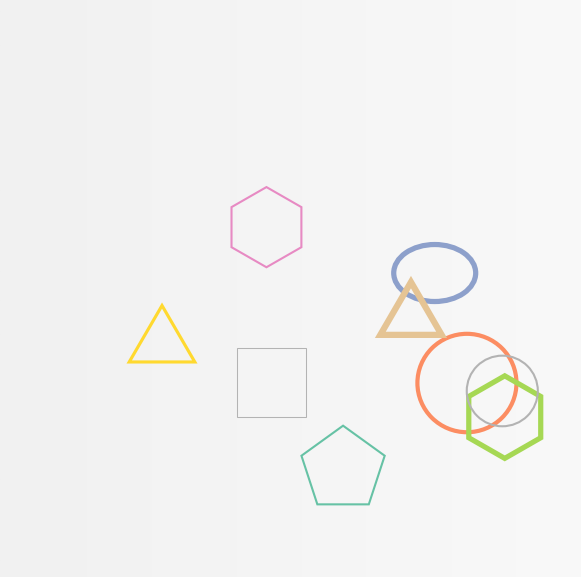[{"shape": "pentagon", "thickness": 1, "radius": 0.38, "center": [0.59, 0.187]}, {"shape": "circle", "thickness": 2, "radius": 0.43, "center": [0.803, 0.336]}, {"shape": "oval", "thickness": 2.5, "radius": 0.35, "center": [0.748, 0.526]}, {"shape": "hexagon", "thickness": 1, "radius": 0.35, "center": [0.458, 0.606]}, {"shape": "hexagon", "thickness": 2.5, "radius": 0.36, "center": [0.868, 0.277]}, {"shape": "triangle", "thickness": 1.5, "radius": 0.33, "center": [0.279, 0.405]}, {"shape": "triangle", "thickness": 3, "radius": 0.3, "center": [0.707, 0.45]}, {"shape": "square", "thickness": 0.5, "radius": 0.3, "center": [0.467, 0.337]}, {"shape": "circle", "thickness": 1, "radius": 0.31, "center": [0.864, 0.322]}]